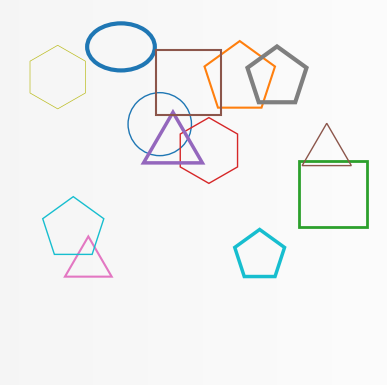[{"shape": "oval", "thickness": 3, "radius": 0.44, "center": [0.312, 0.878]}, {"shape": "circle", "thickness": 1, "radius": 0.41, "center": [0.412, 0.678]}, {"shape": "pentagon", "thickness": 1.5, "radius": 0.48, "center": [0.619, 0.798]}, {"shape": "square", "thickness": 2, "radius": 0.43, "center": [0.859, 0.496]}, {"shape": "hexagon", "thickness": 1, "radius": 0.43, "center": [0.539, 0.609]}, {"shape": "triangle", "thickness": 2.5, "radius": 0.44, "center": [0.446, 0.621]}, {"shape": "square", "thickness": 1.5, "radius": 0.42, "center": [0.486, 0.786]}, {"shape": "triangle", "thickness": 1, "radius": 0.37, "center": [0.843, 0.607]}, {"shape": "triangle", "thickness": 1.5, "radius": 0.35, "center": [0.228, 0.316]}, {"shape": "pentagon", "thickness": 3, "radius": 0.4, "center": [0.715, 0.799]}, {"shape": "hexagon", "thickness": 0.5, "radius": 0.41, "center": [0.149, 0.8]}, {"shape": "pentagon", "thickness": 1, "radius": 0.41, "center": [0.189, 0.406]}, {"shape": "pentagon", "thickness": 2.5, "radius": 0.34, "center": [0.67, 0.336]}]